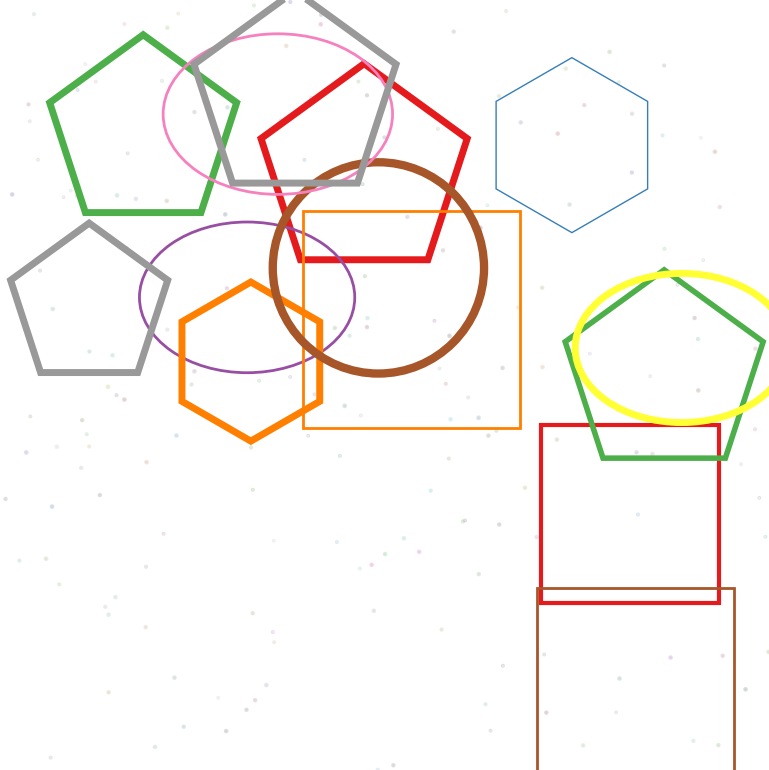[{"shape": "square", "thickness": 1.5, "radius": 0.58, "center": [0.818, 0.332]}, {"shape": "pentagon", "thickness": 2.5, "radius": 0.7, "center": [0.473, 0.777]}, {"shape": "hexagon", "thickness": 0.5, "radius": 0.57, "center": [0.743, 0.811]}, {"shape": "pentagon", "thickness": 2, "radius": 0.68, "center": [0.863, 0.514]}, {"shape": "pentagon", "thickness": 2.5, "radius": 0.64, "center": [0.186, 0.827]}, {"shape": "oval", "thickness": 1, "radius": 0.7, "center": [0.321, 0.614]}, {"shape": "square", "thickness": 1, "radius": 0.71, "center": [0.535, 0.585]}, {"shape": "hexagon", "thickness": 2.5, "radius": 0.52, "center": [0.326, 0.53]}, {"shape": "oval", "thickness": 2.5, "radius": 0.69, "center": [0.885, 0.548]}, {"shape": "square", "thickness": 1, "radius": 0.64, "center": [0.825, 0.108]}, {"shape": "circle", "thickness": 3, "radius": 0.69, "center": [0.491, 0.652]}, {"shape": "oval", "thickness": 1, "radius": 0.74, "center": [0.361, 0.852]}, {"shape": "pentagon", "thickness": 2.5, "radius": 0.54, "center": [0.116, 0.603]}, {"shape": "pentagon", "thickness": 2.5, "radius": 0.69, "center": [0.383, 0.874]}]